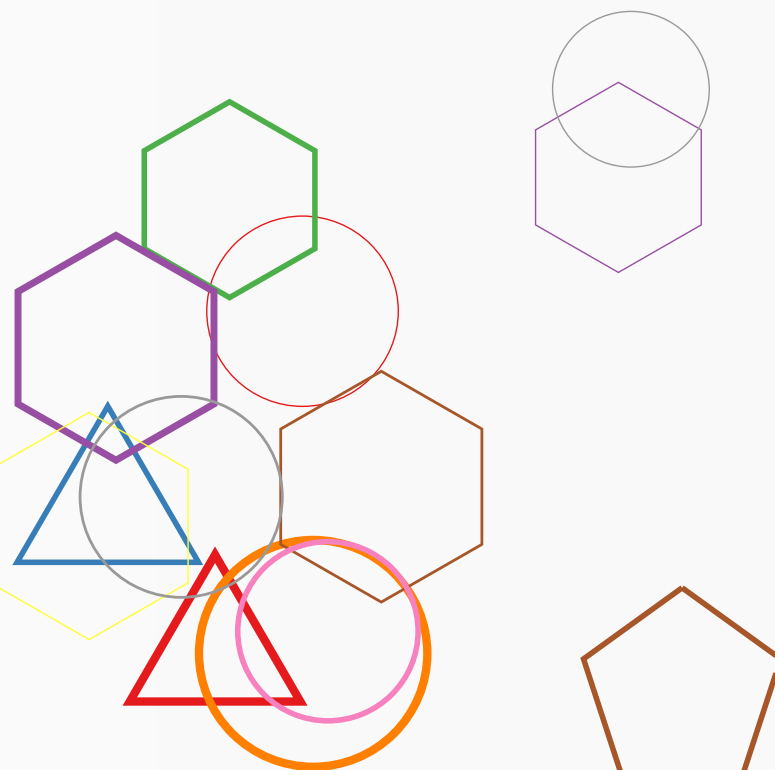[{"shape": "triangle", "thickness": 3, "radius": 0.64, "center": [0.277, 0.152]}, {"shape": "circle", "thickness": 0.5, "radius": 0.62, "center": [0.39, 0.596]}, {"shape": "triangle", "thickness": 2, "radius": 0.68, "center": [0.139, 0.337]}, {"shape": "hexagon", "thickness": 2, "radius": 0.64, "center": [0.296, 0.741]}, {"shape": "hexagon", "thickness": 0.5, "radius": 0.62, "center": [0.798, 0.77]}, {"shape": "hexagon", "thickness": 2.5, "radius": 0.73, "center": [0.15, 0.548]}, {"shape": "circle", "thickness": 3, "radius": 0.74, "center": [0.404, 0.151]}, {"shape": "hexagon", "thickness": 0.5, "radius": 0.74, "center": [0.115, 0.317]}, {"shape": "hexagon", "thickness": 1, "radius": 0.75, "center": [0.492, 0.368]}, {"shape": "pentagon", "thickness": 2, "radius": 0.67, "center": [0.88, 0.103]}, {"shape": "circle", "thickness": 2, "radius": 0.58, "center": [0.423, 0.18]}, {"shape": "circle", "thickness": 0.5, "radius": 0.51, "center": [0.814, 0.884]}, {"shape": "circle", "thickness": 1, "radius": 0.65, "center": [0.234, 0.355]}]